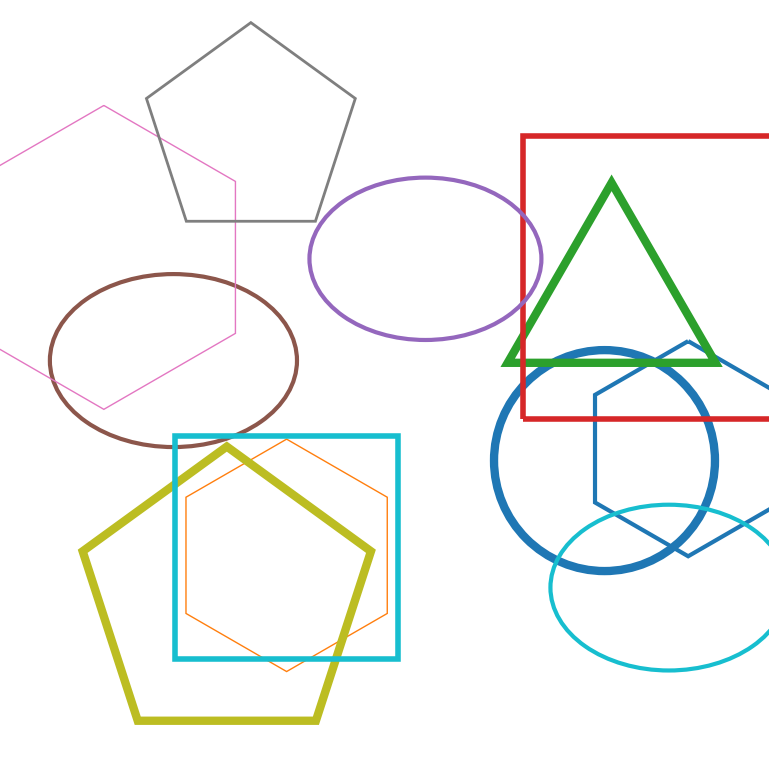[{"shape": "hexagon", "thickness": 1.5, "radius": 0.7, "center": [0.894, 0.417]}, {"shape": "circle", "thickness": 3, "radius": 0.72, "center": [0.785, 0.402]}, {"shape": "hexagon", "thickness": 0.5, "radius": 0.75, "center": [0.372, 0.279]}, {"shape": "triangle", "thickness": 3, "radius": 0.78, "center": [0.794, 0.607]}, {"shape": "square", "thickness": 2, "radius": 0.92, "center": [0.862, 0.64]}, {"shape": "oval", "thickness": 1.5, "radius": 0.75, "center": [0.553, 0.664]}, {"shape": "oval", "thickness": 1.5, "radius": 0.8, "center": [0.225, 0.532]}, {"shape": "hexagon", "thickness": 0.5, "radius": 0.99, "center": [0.135, 0.666]}, {"shape": "pentagon", "thickness": 1, "radius": 0.71, "center": [0.326, 0.828]}, {"shape": "pentagon", "thickness": 3, "radius": 0.98, "center": [0.295, 0.223]}, {"shape": "square", "thickness": 2, "radius": 0.72, "center": [0.372, 0.288]}, {"shape": "oval", "thickness": 1.5, "radius": 0.77, "center": [0.869, 0.237]}]